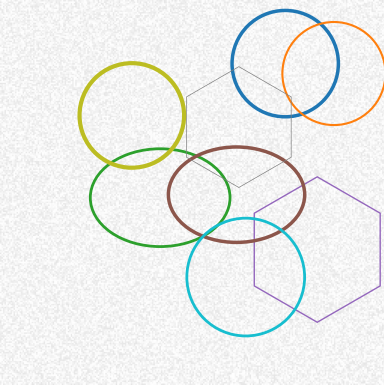[{"shape": "circle", "thickness": 2.5, "radius": 0.69, "center": [0.741, 0.835]}, {"shape": "circle", "thickness": 1.5, "radius": 0.67, "center": [0.867, 0.809]}, {"shape": "oval", "thickness": 2, "radius": 0.91, "center": [0.416, 0.487]}, {"shape": "hexagon", "thickness": 1, "radius": 0.94, "center": [0.824, 0.352]}, {"shape": "oval", "thickness": 2.5, "radius": 0.89, "center": [0.614, 0.494]}, {"shape": "hexagon", "thickness": 0.5, "radius": 0.78, "center": [0.62, 0.67]}, {"shape": "circle", "thickness": 3, "radius": 0.68, "center": [0.342, 0.7]}, {"shape": "circle", "thickness": 2, "radius": 0.76, "center": [0.638, 0.28]}]